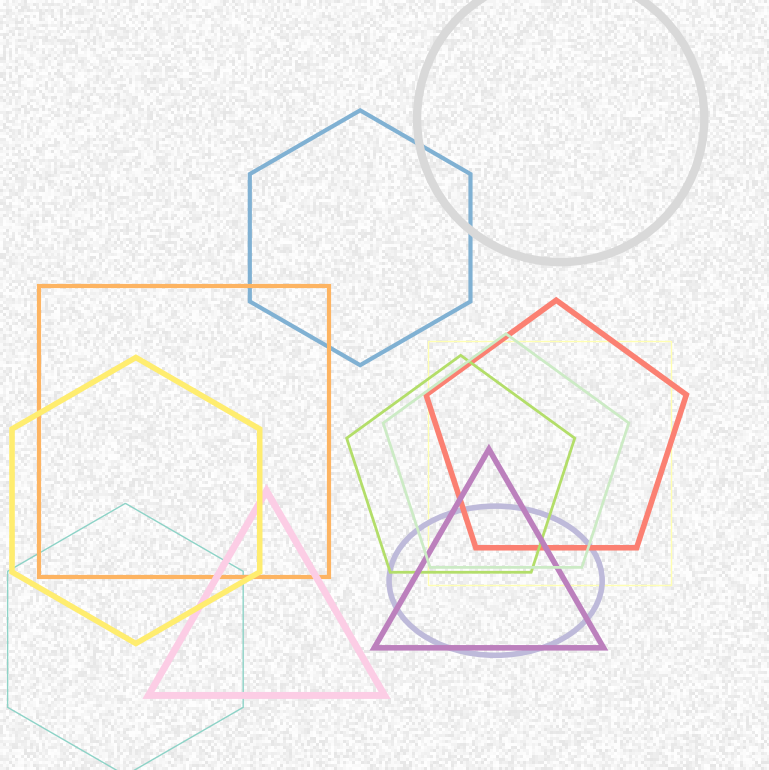[{"shape": "hexagon", "thickness": 0.5, "radius": 0.88, "center": [0.163, 0.17]}, {"shape": "square", "thickness": 0.5, "radius": 0.79, "center": [0.714, 0.399]}, {"shape": "oval", "thickness": 2, "radius": 0.69, "center": [0.644, 0.246]}, {"shape": "pentagon", "thickness": 2, "radius": 0.89, "center": [0.722, 0.432]}, {"shape": "hexagon", "thickness": 1.5, "radius": 0.83, "center": [0.468, 0.691]}, {"shape": "square", "thickness": 1.5, "radius": 0.94, "center": [0.239, 0.439]}, {"shape": "pentagon", "thickness": 1, "radius": 0.78, "center": [0.598, 0.383]}, {"shape": "triangle", "thickness": 2.5, "radius": 0.89, "center": [0.346, 0.185]}, {"shape": "circle", "thickness": 3, "radius": 0.93, "center": [0.728, 0.846]}, {"shape": "triangle", "thickness": 2, "radius": 0.86, "center": [0.635, 0.245]}, {"shape": "pentagon", "thickness": 1, "radius": 0.84, "center": [0.657, 0.399]}, {"shape": "hexagon", "thickness": 2, "radius": 0.93, "center": [0.176, 0.35]}]